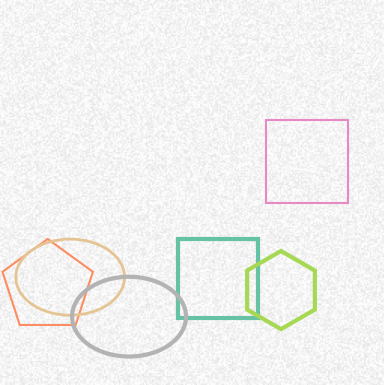[{"shape": "square", "thickness": 3, "radius": 0.51, "center": [0.566, 0.277]}, {"shape": "pentagon", "thickness": 1.5, "radius": 0.62, "center": [0.124, 0.256]}, {"shape": "square", "thickness": 1.5, "radius": 0.54, "center": [0.797, 0.58]}, {"shape": "hexagon", "thickness": 3, "radius": 0.51, "center": [0.73, 0.247]}, {"shape": "oval", "thickness": 2, "radius": 0.71, "center": [0.182, 0.28]}, {"shape": "oval", "thickness": 3, "radius": 0.74, "center": [0.335, 0.178]}]